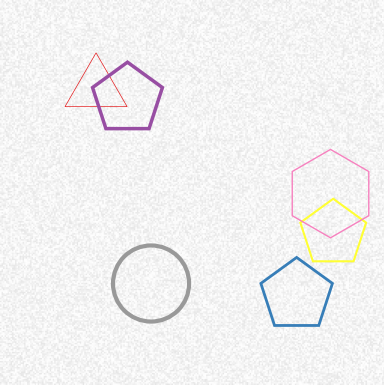[{"shape": "triangle", "thickness": 0.5, "radius": 0.47, "center": [0.25, 0.77]}, {"shape": "pentagon", "thickness": 2, "radius": 0.49, "center": [0.771, 0.234]}, {"shape": "pentagon", "thickness": 2.5, "radius": 0.48, "center": [0.331, 0.743]}, {"shape": "pentagon", "thickness": 1.5, "radius": 0.45, "center": [0.866, 0.394]}, {"shape": "hexagon", "thickness": 1, "radius": 0.57, "center": [0.858, 0.497]}, {"shape": "circle", "thickness": 3, "radius": 0.49, "center": [0.392, 0.264]}]